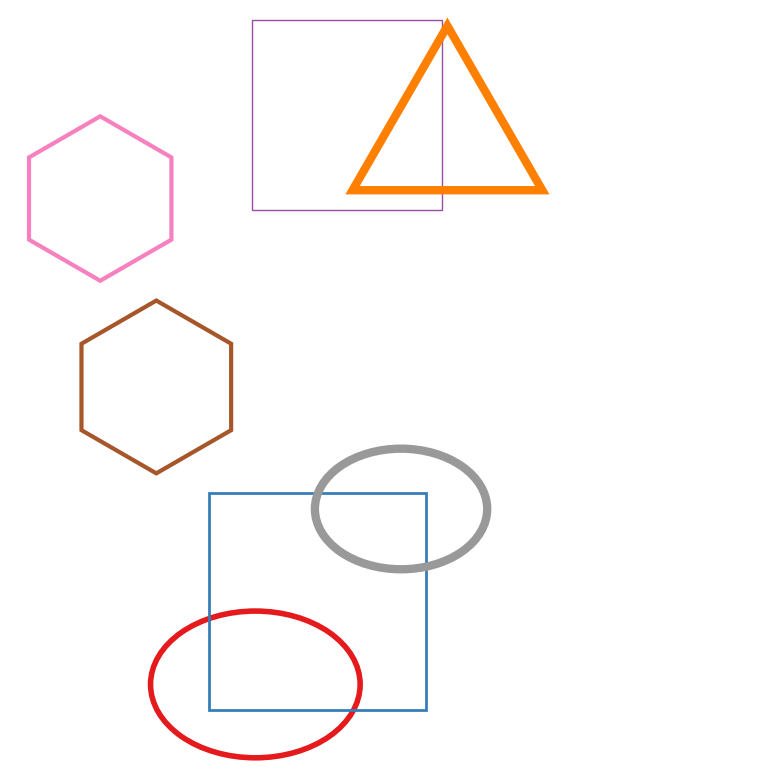[{"shape": "oval", "thickness": 2, "radius": 0.68, "center": [0.332, 0.111]}, {"shape": "square", "thickness": 1, "radius": 0.7, "center": [0.412, 0.219]}, {"shape": "square", "thickness": 0.5, "radius": 0.62, "center": [0.451, 0.851]}, {"shape": "triangle", "thickness": 3, "radius": 0.71, "center": [0.581, 0.824]}, {"shape": "hexagon", "thickness": 1.5, "radius": 0.56, "center": [0.203, 0.497]}, {"shape": "hexagon", "thickness": 1.5, "radius": 0.53, "center": [0.13, 0.742]}, {"shape": "oval", "thickness": 3, "radius": 0.56, "center": [0.521, 0.339]}]